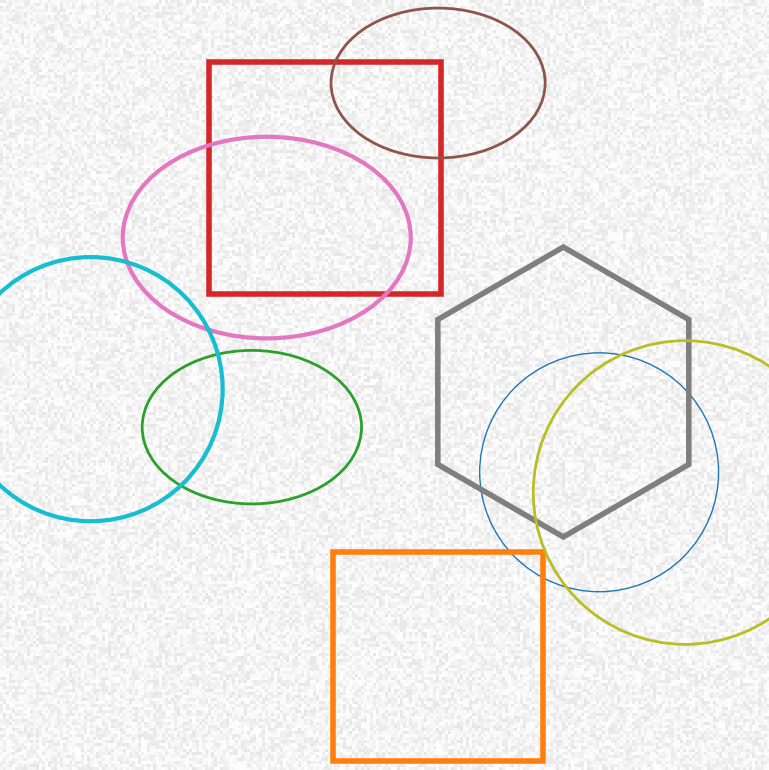[{"shape": "circle", "thickness": 0.5, "radius": 0.78, "center": [0.778, 0.387]}, {"shape": "square", "thickness": 2, "radius": 0.68, "center": [0.569, 0.147]}, {"shape": "oval", "thickness": 1, "radius": 0.71, "center": [0.327, 0.445]}, {"shape": "square", "thickness": 2, "radius": 0.75, "center": [0.422, 0.768]}, {"shape": "oval", "thickness": 1, "radius": 0.7, "center": [0.569, 0.892]}, {"shape": "oval", "thickness": 1.5, "radius": 0.94, "center": [0.346, 0.691]}, {"shape": "hexagon", "thickness": 2, "radius": 0.94, "center": [0.732, 0.491]}, {"shape": "circle", "thickness": 1, "radius": 0.99, "center": [0.89, 0.36]}, {"shape": "circle", "thickness": 1.5, "radius": 0.86, "center": [0.118, 0.495]}]